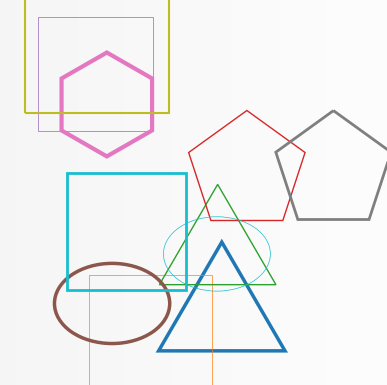[{"shape": "triangle", "thickness": 2.5, "radius": 0.94, "center": [0.572, 0.183]}, {"shape": "square", "thickness": 0.5, "radius": 0.79, "center": [0.389, 0.129]}, {"shape": "triangle", "thickness": 1, "radius": 0.87, "center": [0.562, 0.347]}, {"shape": "pentagon", "thickness": 1, "radius": 0.79, "center": [0.637, 0.555]}, {"shape": "square", "thickness": 0.5, "radius": 0.75, "center": [0.246, 0.808]}, {"shape": "oval", "thickness": 2.5, "radius": 0.74, "center": [0.289, 0.212]}, {"shape": "hexagon", "thickness": 3, "radius": 0.67, "center": [0.276, 0.729]}, {"shape": "pentagon", "thickness": 2, "radius": 0.78, "center": [0.86, 0.556]}, {"shape": "square", "thickness": 1.5, "radius": 0.93, "center": [0.25, 0.892]}, {"shape": "square", "thickness": 2, "radius": 0.76, "center": [0.326, 0.399]}, {"shape": "oval", "thickness": 0.5, "radius": 0.69, "center": [0.56, 0.34]}]